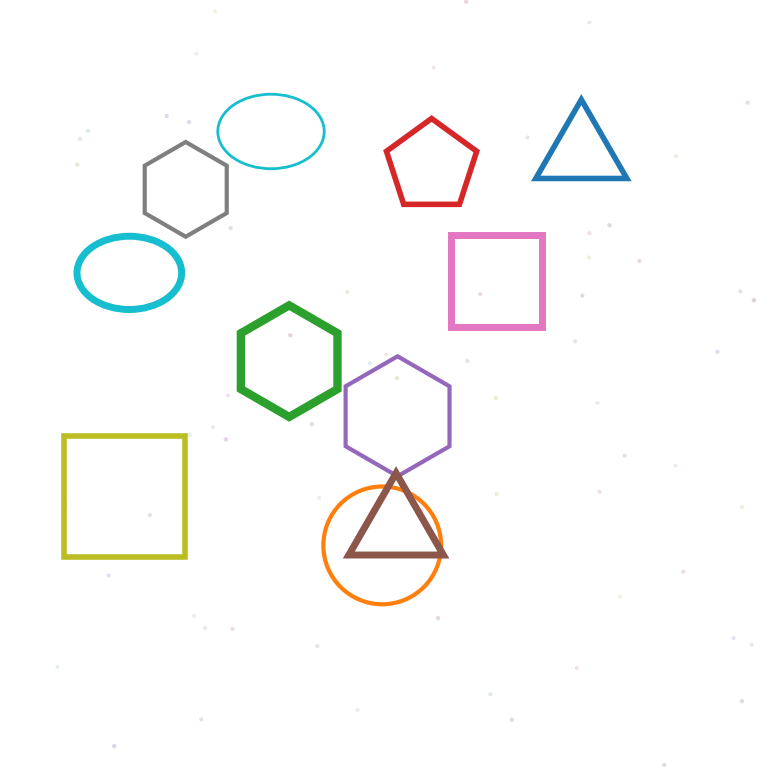[{"shape": "triangle", "thickness": 2, "radius": 0.34, "center": [0.755, 0.802]}, {"shape": "circle", "thickness": 1.5, "radius": 0.38, "center": [0.496, 0.292]}, {"shape": "hexagon", "thickness": 3, "radius": 0.36, "center": [0.376, 0.531]}, {"shape": "pentagon", "thickness": 2, "radius": 0.31, "center": [0.56, 0.784]}, {"shape": "hexagon", "thickness": 1.5, "radius": 0.39, "center": [0.516, 0.459]}, {"shape": "triangle", "thickness": 2.5, "radius": 0.35, "center": [0.514, 0.315]}, {"shape": "square", "thickness": 2.5, "radius": 0.3, "center": [0.645, 0.635]}, {"shape": "hexagon", "thickness": 1.5, "radius": 0.31, "center": [0.241, 0.754]}, {"shape": "square", "thickness": 2, "radius": 0.39, "center": [0.162, 0.355]}, {"shape": "oval", "thickness": 1, "radius": 0.35, "center": [0.352, 0.829]}, {"shape": "oval", "thickness": 2.5, "radius": 0.34, "center": [0.168, 0.646]}]